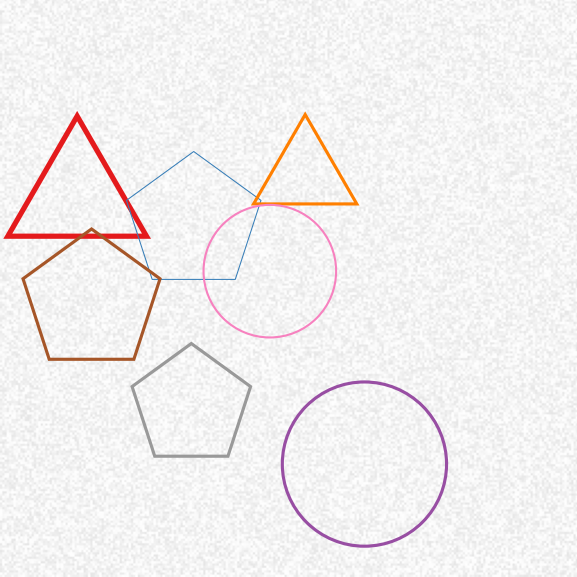[{"shape": "triangle", "thickness": 2.5, "radius": 0.69, "center": [0.134, 0.659]}, {"shape": "pentagon", "thickness": 0.5, "radius": 0.61, "center": [0.335, 0.614]}, {"shape": "circle", "thickness": 1.5, "radius": 0.71, "center": [0.631, 0.196]}, {"shape": "triangle", "thickness": 1.5, "radius": 0.52, "center": [0.528, 0.698]}, {"shape": "pentagon", "thickness": 1.5, "radius": 0.62, "center": [0.159, 0.478]}, {"shape": "circle", "thickness": 1, "radius": 0.57, "center": [0.467, 0.53]}, {"shape": "pentagon", "thickness": 1.5, "radius": 0.54, "center": [0.331, 0.296]}]